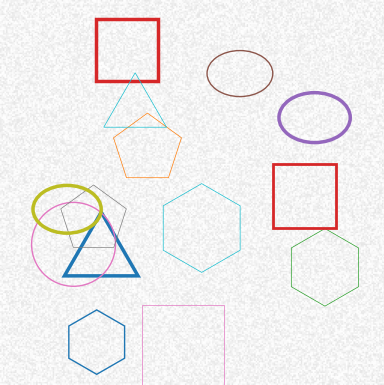[{"shape": "hexagon", "thickness": 1, "radius": 0.42, "center": [0.251, 0.111]}, {"shape": "triangle", "thickness": 2.5, "radius": 0.55, "center": [0.263, 0.339]}, {"shape": "pentagon", "thickness": 0.5, "radius": 0.46, "center": [0.383, 0.613]}, {"shape": "hexagon", "thickness": 0.5, "radius": 0.5, "center": [0.844, 0.306]}, {"shape": "square", "thickness": 2, "radius": 0.41, "center": [0.791, 0.49]}, {"shape": "square", "thickness": 2.5, "radius": 0.41, "center": [0.33, 0.87]}, {"shape": "oval", "thickness": 2.5, "radius": 0.46, "center": [0.817, 0.694]}, {"shape": "oval", "thickness": 1, "radius": 0.43, "center": [0.623, 0.809]}, {"shape": "circle", "thickness": 1, "radius": 0.54, "center": [0.191, 0.365]}, {"shape": "square", "thickness": 0.5, "radius": 0.53, "center": [0.475, 0.1]}, {"shape": "pentagon", "thickness": 0.5, "radius": 0.45, "center": [0.243, 0.43]}, {"shape": "oval", "thickness": 2.5, "radius": 0.44, "center": [0.174, 0.456]}, {"shape": "hexagon", "thickness": 0.5, "radius": 0.58, "center": [0.524, 0.408]}, {"shape": "triangle", "thickness": 0.5, "radius": 0.47, "center": [0.351, 0.717]}]